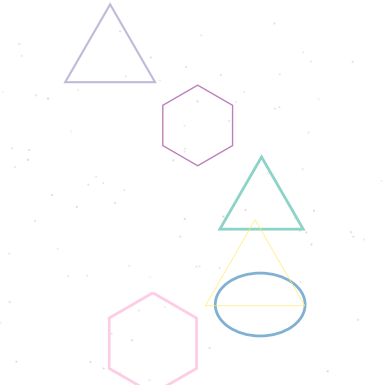[{"shape": "triangle", "thickness": 2, "radius": 0.62, "center": [0.679, 0.467]}, {"shape": "triangle", "thickness": 1.5, "radius": 0.67, "center": [0.286, 0.854]}, {"shape": "oval", "thickness": 2, "radius": 0.58, "center": [0.676, 0.209]}, {"shape": "hexagon", "thickness": 2, "radius": 0.65, "center": [0.397, 0.109]}, {"shape": "hexagon", "thickness": 1, "radius": 0.52, "center": [0.513, 0.674]}, {"shape": "triangle", "thickness": 0.5, "radius": 0.75, "center": [0.663, 0.28]}]